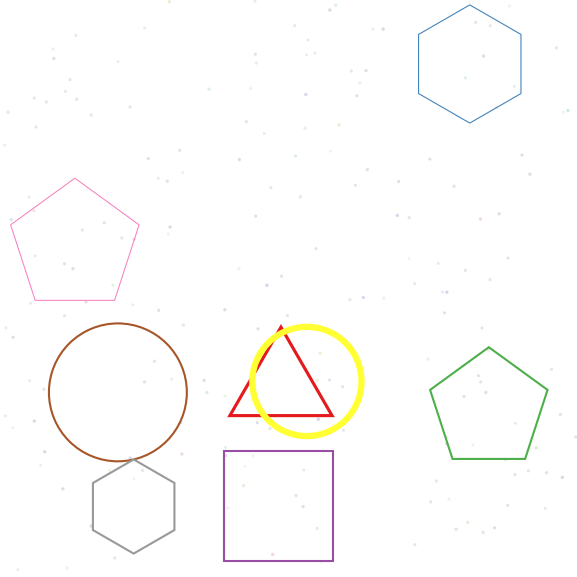[{"shape": "triangle", "thickness": 1.5, "radius": 0.51, "center": [0.487, 0.331]}, {"shape": "hexagon", "thickness": 0.5, "radius": 0.51, "center": [0.813, 0.888]}, {"shape": "pentagon", "thickness": 1, "radius": 0.53, "center": [0.846, 0.291]}, {"shape": "square", "thickness": 1, "radius": 0.47, "center": [0.482, 0.123]}, {"shape": "circle", "thickness": 3, "radius": 0.47, "center": [0.531, 0.339]}, {"shape": "circle", "thickness": 1, "radius": 0.6, "center": [0.204, 0.32]}, {"shape": "pentagon", "thickness": 0.5, "radius": 0.58, "center": [0.13, 0.574]}, {"shape": "hexagon", "thickness": 1, "radius": 0.41, "center": [0.231, 0.122]}]